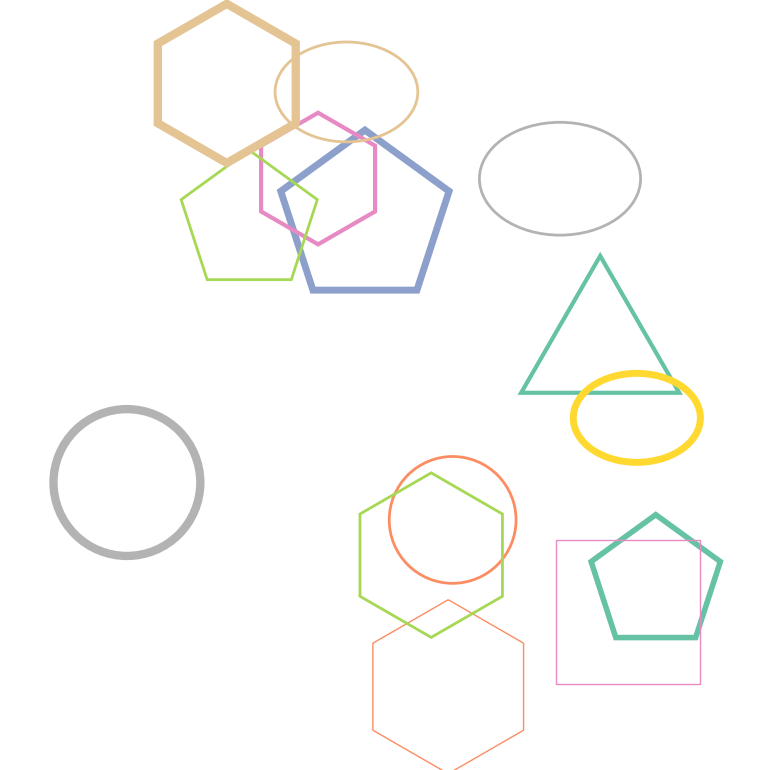[{"shape": "triangle", "thickness": 1.5, "radius": 0.59, "center": [0.779, 0.549]}, {"shape": "pentagon", "thickness": 2, "radius": 0.44, "center": [0.852, 0.243]}, {"shape": "circle", "thickness": 1, "radius": 0.41, "center": [0.588, 0.325]}, {"shape": "hexagon", "thickness": 0.5, "radius": 0.56, "center": [0.582, 0.108]}, {"shape": "pentagon", "thickness": 2.5, "radius": 0.57, "center": [0.474, 0.716]}, {"shape": "square", "thickness": 0.5, "radius": 0.47, "center": [0.815, 0.206]}, {"shape": "hexagon", "thickness": 1.5, "radius": 0.43, "center": [0.413, 0.768]}, {"shape": "hexagon", "thickness": 1, "radius": 0.53, "center": [0.56, 0.279]}, {"shape": "pentagon", "thickness": 1, "radius": 0.46, "center": [0.324, 0.712]}, {"shape": "oval", "thickness": 2.5, "radius": 0.41, "center": [0.827, 0.457]}, {"shape": "oval", "thickness": 1, "radius": 0.46, "center": [0.45, 0.881]}, {"shape": "hexagon", "thickness": 3, "radius": 0.52, "center": [0.295, 0.892]}, {"shape": "oval", "thickness": 1, "radius": 0.52, "center": [0.727, 0.768]}, {"shape": "circle", "thickness": 3, "radius": 0.48, "center": [0.165, 0.373]}]